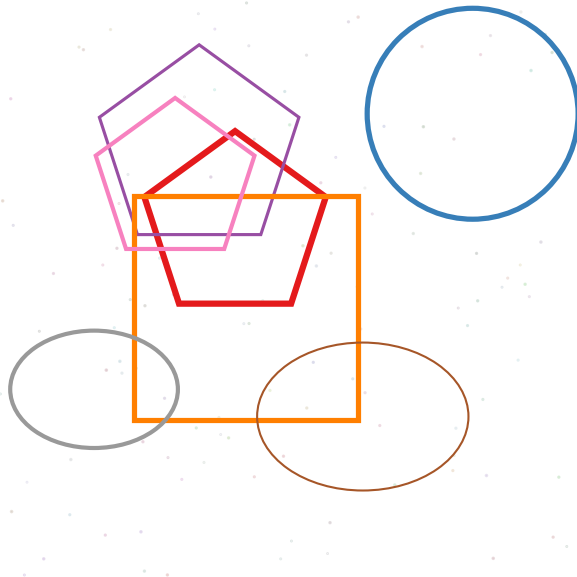[{"shape": "pentagon", "thickness": 3, "radius": 0.83, "center": [0.407, 0.607]}, {"shape": "circle", "thickness": 2.5, "radius": 0.91, "center": [0.818, 0.802]}, {"shape": "pentagon", "thickness": 1.5, "radius": 0.91, "center": [0.345, 0.74]}, {"shape": "square", "thickness": 2.5, "radius": 0.97, "center": [0.426, 0.466]}, {"shape": "oval", "thickness": 1, "radius": 0.91, "center": [0.628, 0.278]}, {"shape": "pentagon", "thickness": 2, "radius": 0.72, "center": [0.303, 0.685]}, {"shape": "oval", "thickness": 2, "radius": 0.73, "center": [0.163, 0.325]}]